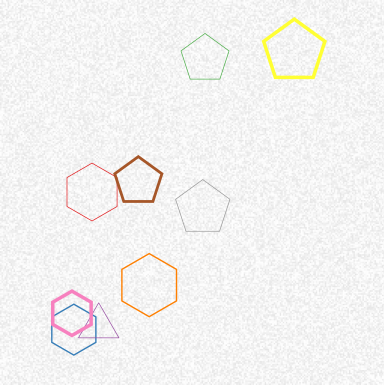[{"shape": "hexagon", "thickness": 0.5, "radius": 0.38, "center": [0.239, 0.501]}, {"shape": "hexagon", "thickness": 1, "radius": 0.33, "center": [0.192, 0.144]}, {"shape": "pentagon", "thickness": 0.5, "radius": 0.33, "center": [0.533, 0.848]}, {"shape": "triangle", "thickness": 0.5, "radius": 0.3, "center": [0.256, 0.153]}, {"shape": "hexagon", "thickness": 1, "radius": 0.41, "center": [0.388, 0.259]}, {"shape": "pentagon", "thickness": 2.5, "radius": 0.42, "center": [0.764, 0.867]}, {"shape": "pentagon", "thickness": 2, "radius": 0.32, "center": [0.359, 0.529]}, {"shape": "hexagon", "thickness": 2.5, "radius": 0.29, "center": [0.187, 0.186]}, {"shape": "pentagon", "thickness": 0.5, "radius": 0.37, "center": [0.527, 0.459]}]